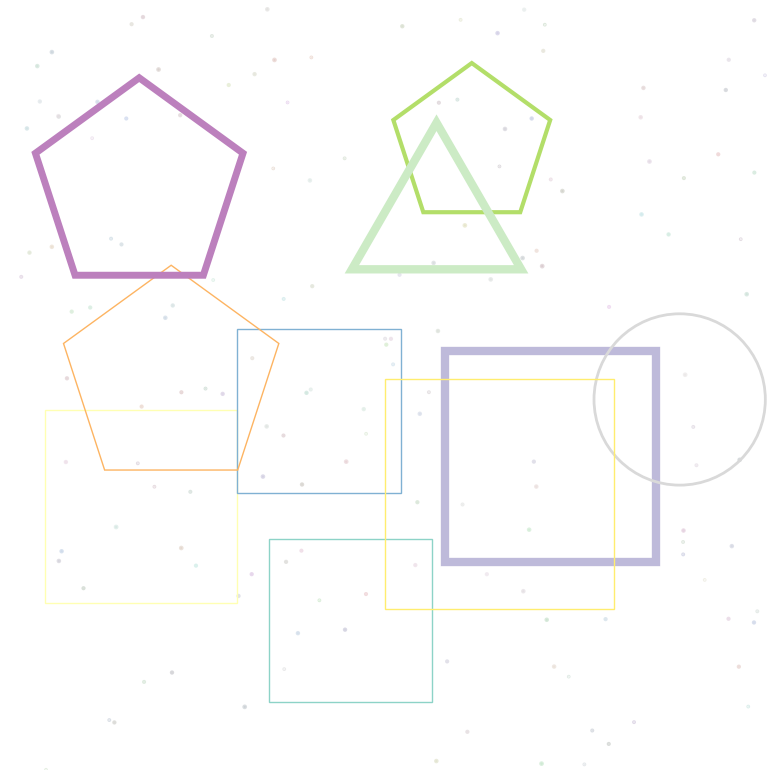[{"shape": "square", "thickness": 0.5, "radius": 0.53, "center": [0.455, 0.195]}, {"shape": "square", "thickness": 0.5, "radius": 0.63, "center": [0.183, 0.342]}, {"shape": "square", "thickness": 3, "radius": 0.68, "center": [0.715, 0.407]}, {"shape": "square", "thickness": 0.5, "radius": 0.53, "center": [0.414, 0.467]}, {"shape": "pentagon", "thickness": 0.5, "radius": 0.74, "center": [0.222, 0.508]}, {"shape": "pentagon", "thickness": 1.5, "radius": 0.54, "center": [0.613, 0.811]}, {"shape": "circle", "thickness": 1, "radius": 0.56, "center": [0.883, 0.481]}, {"shape": "pentagon", "thickness": 2.5, "radius": 0.71, "center": [0.181, 0.757]}, {"shape": "triangle", "thickness": 3, "radius": 0.63, "center": [0.567, 0.714]}, {"shape": "square", "thickness": 0.5, "radius": 0.74, "center": [0.649, 0.359]}]